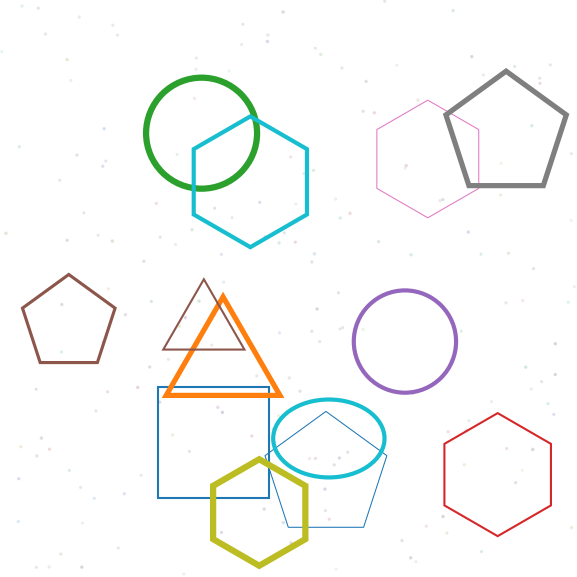[{"shape": "square", "thickness": 1, "radius": 0.48, "center": [0.37, 0.233]}, {"shape": "pentagon", "thickness": 0.5, "radius": 0.55, "center": [0.564, 0.176]}, {"shape": "triangle", "thickness": 2.5, "radius": 0.57, "center": [0.386, 0.371]}, {"shape": "circle", "thickness": 3, "radius": 0.48, "center": [0.349, 0.769]}, {"shape": "hexagon", "thickness": 1, "radius": 0.53, "center": [0.862, 0.177]}, {"shape": "circle", "thickness": 2, "radius": 0.44, "center": [0.701, 0.408]}, {"shape": "triangle", "thickness": 1, "radius": 0.41, "center": [0.353, 0.434]}, {"shape": "pentagon", "thickness": 1.5, "radius": 0.42, "center": [0.119, 0.44]}, {"shape": "hexagon", "thickness": 0.5, "radius": 0.51, "center": [0.741, 0.724]}, {"shape": "pentagon", "thickness": 2.5, "radius": 0.55, "center": [0.876, 0.766]}, {"shape": "hexagon", "thickness": 3, "radius": 0.46, "center": [0.449, 0.112]}, {"shape": "hexagon", "thickness": 2, "radius": 0.57, "center": [0.433, 0.684]}, {"shape": "oval", "thickness": 2, "radius": 0.48, "center": [0.569, 0.24]}]